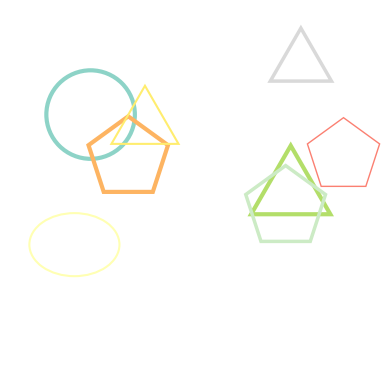[{"shape": "circle", "thickness": 3, "radius": 0.57, "center": [0.235, 0.702]}, {"shape": "oval", "thickness": 1.5, "radius": 0.59, "center": [0.193, 0.365]}, {"shape": "pentagon", "thickness": 1, "radius": 0.49, "center": [0.892, 0.596]}, {"shape": "pentagon", "thickness": 3, "radius": 0.54, "center": [0.333, 0.589]}, {"shape": "triangle", "thickness": 3, "radius": 0.59, "center": [0.755, 0.503]}, {"shape": "triangle", "thickness": 2.5, "radius": 0.46, "center": [0.782, 0.835]}, {"shape": "pentagon", "thickness": 2.5, "radius": 0.54, "center": [0.742, 0.461]}, {"shape": "triangle", "thickness": 1.5, "radius": 0.5, "center": [0.377, 0.677]}]